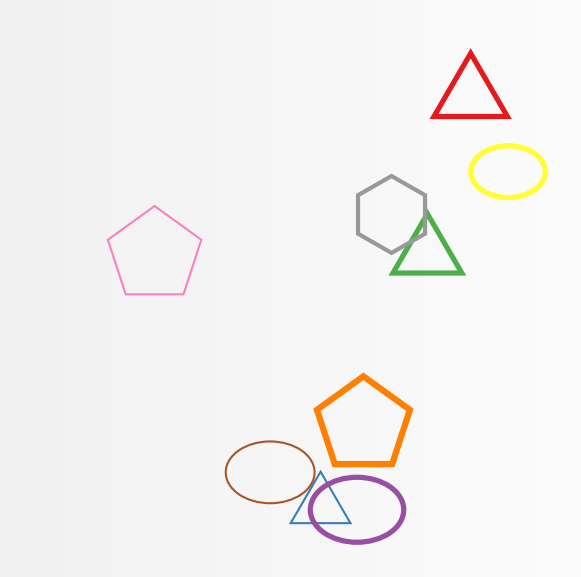[{"shape": "triangle", "thickness": 2.5, "radius": 0.36, "center": [0.81, 0.834]}, {"shape": "triangle", "thickness": 1, "radius": 0.3, "center": [0.552, 0.123]}, {"shape": "triangle", "thickness": 2.5, "radius": 0.34, "center": [0.735, 0.561]}, {"shape": "oval", "thickness": 2.5, "radius": 0.4, "center": [0.614, 0.116]}, {"shape": "pentagon", "thickness": 3, "radius": 0.42, "center": [0.625, 0.263]}, {"shape": "oval", "thickness": 2.5, "radius": 0.32, "center": [0.874, 0.702]}, {"shape": "oval", "thickness": 1, "radius": 0.38, "center": [0.465, 0.181]}, {"shape": "pentagon", "thickness": 1, "radius": 0.42, "center": [0.266, 0.558]}, {"shape": "hexagon", "thickness": 2, "radius": 0.33, "center": [0.674, 0.628]}]